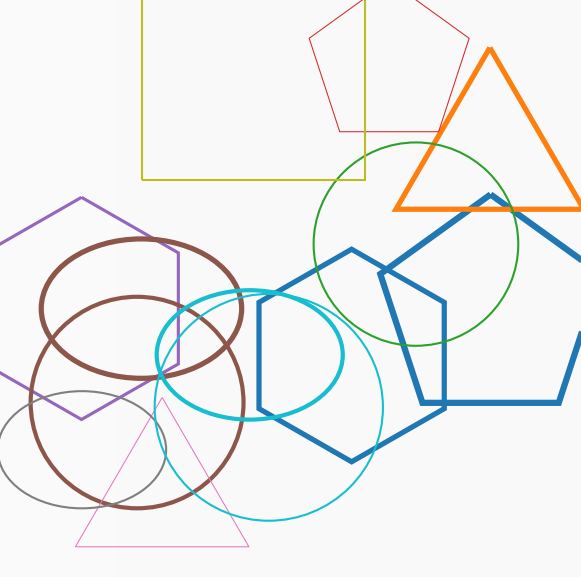[{"shape": "pentagon", "thickness": 3, "radius": 1.0, "center": [0.844, 0.463]}, {"shape": "hexagon", "thickness": 2.5, "radius": 0.92, "center": [0.605, 0.384]}, {"shape": "triangle", "thickness": 2.5, "radius": 0.93, "center": [0.843, 0.73]}, {"shape": "circle", "thickness": 1, "radius": 0.88, "center": [0.716, 0.576]}, {"shape": "pentagon", "thickness": 0.5, "radius": 0.72, "center": [0.67, 0.888]}, {"shape": "hexagon", "thickness": 1.5, "radius": 0.96, "center": [0.14, 0.465]}, {"shape": "oval", "thickness": 2.5, "radius": 0.86, "center": [0.243, 0.465]}, {"shape": "circle", "thickness": 2, "radius": 0.92, "center": [0.236, 0.302]}, {"shape": "triangle", "thickness": 0.5, "radius": 0.86, "center": [0.279, 0.139]}, {"shape": "oval", "thickness": 1, "radius": 0.72, "center": [0.141, 0.22]}, {"shape": "square", "thickness": 1, "radius": 0.96, "center": [0.436, 0.88]}, {"shape": "circle", "thickness": 1, "radius": 0.98, "center": [0.462, 0.294]}, {"shape": "oval", "thickness": 2, "radius": 0.8, "center": [0.43, 0.385]}]